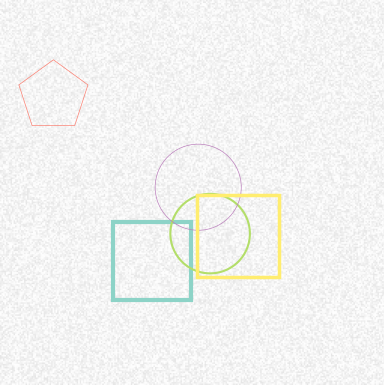[{"shape": "square", "thickness": 3, "radius": 0.51, "center": [0.395, 0.322]}, {"shape": "pentagon", "thickness": 0.5, "radius": 0.47, "center": [0.139, 0.75]}, {"shape": "circle", "thickness": 1.5, "radius": 0.52, "center": [0.546, 0.393]}, {"shape": "circle", "thickness": 0.5, "radius": 0.56, "center": [0.515, 0.514]}, {"shape": "square", "thickness": 2.5, "radius": 0.53, "center": [0.619, 0.387]}]